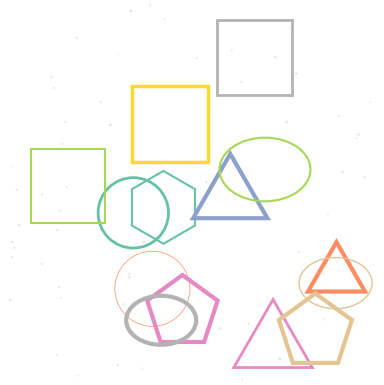[{"shape": "hexagon", "thickness": 1.5, "radius": 0.47, "center": [0.425, 0.461]}, {"shape": "circle", "thickness": 2, "radius": 0.46, "center": [0.346, 0.447]}, {"shape": "circle", "thickness": 0.5, "radius": 0.49, "center": [0.396, 0.25]}, {"shape": "triangle", "thickness": 3, "radius": 0.43, "center": [0.874, 0.286]}, {"shape": "triangle", "thickness": 3, "radius": 0.56, "center": [0.598, 0.489]}, {"shape": "pentagon", "thickness": 3, "radius": 0.48, "center": [0.474, 0.189]}, {"shape": "triangle", "thickness": 2, "radius": 0.59, "center": [0.709, 0.104]}, {"shape": "square", "thickness": 1.5, "radius": 0.48, "center": [0.177, 0.517]}, {"shape": "oval", "thickness": 1.5, "radius": 0.59, "center": [0.688, 0.56]}, {"shape": "square", "thickness": 2.5, "radius": 0.49, "center": [0.442, 0.677]}, {"shape": "pentagon", "thickness": 3, "radius": 0.5, "center": [0.819, 0.138]}, {"shape": "oval", "thickness": 1, "radius": 0.47, "center": [0.872, 0.265]}, {"shape": "square", "thickness": 2, "radius": 0.49, "center": [0.66, 0.852]}, {"shape": "oval", "thickness": 3, "radius": 0.45, "center": [0.419, 0.168]}]